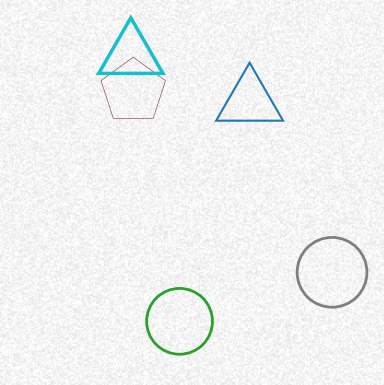[{"shape": "triangle", "thickness": 1.5, "radius": 0.5, "center": [0.648, 0.737]}, {"shape": "circle", "thickness": 2, "radius": 0.43, "center": [0.466, 0.165]}, {"shape": "pentagon", "thickness": 0.5, "radius": 0.44, "center": [0.346, 0.763]}, {"shape": "circle", "thickness": 2, "radius": 0.45, "center": [0.862, 0.293]}, {"shape": "triangle", "thickness": 2.5, "radius": 0.48, "center": [0.34, 0.857]}]